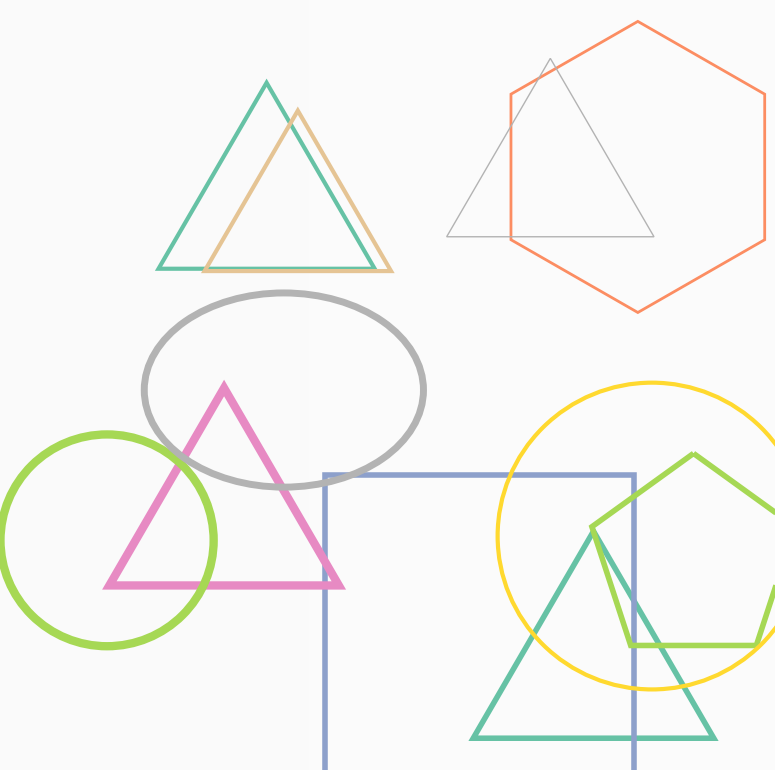[{"shape": "triangle", "thickness": 2, "radius": 0.9, "center": [0.766, 0.131]}, {"shape": "triangle", "thickness": 1.5, "radius": 0.81, "center": [0.344, 0.732]}, {"shape": "hexagon", "thickness": 1, "radius": 0.95, "center": [0.823, 0.783]}, {"shape": "square", "thickness": 2, "radius": 1.0, "center": [0.619, 0.185]}, {"shape": "triangle", "thickness": 3, "radius": 0.85, "center": [0.289, 0.325]}, {"shape": "pentagon", "thickness": 2, "radius": 0.69, "center": [0.895, 0.273]}, {"shape": "circle", "thickness": 3, "radius": 0.69, "center": [0.138, 0.298]}, {"shape": "circle", "thickness": 1.5, "radius": 1.0, "center": [0.841, 0.304]}, {"shape": "triangle", "thickness": 1.5, "radius": 0.69, "center": [0.384, 0.717]}, {"shape": "triangle", "thickness": 0.5, "radius": 0.77, "center": [0.71, 0.77]}, {"shape": "oval", "thickness": 2.5, "radius": 0.9, "center": [0.366, 0.493]}]